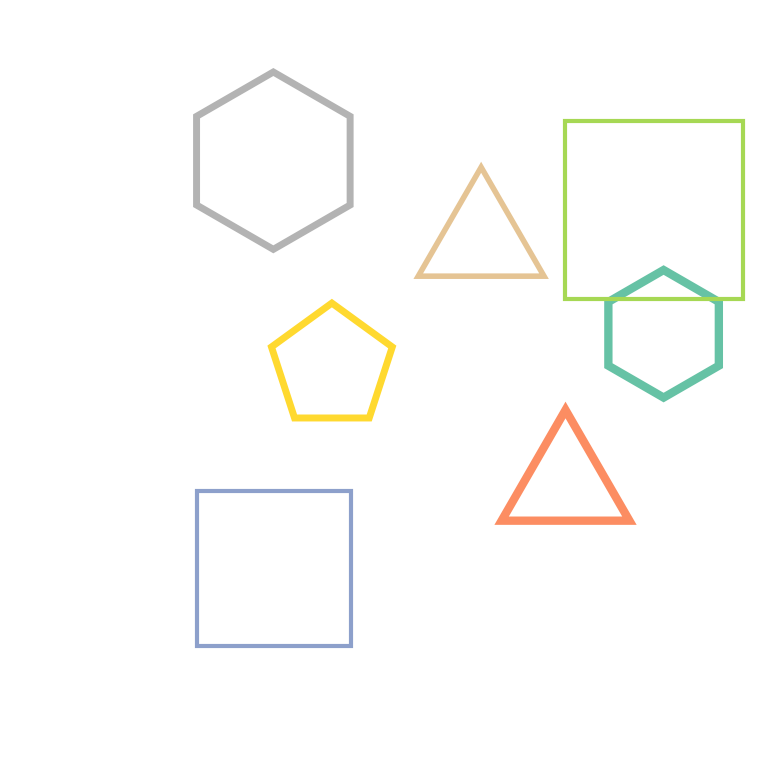[{"shape": "hexagon", "thickness": 3, "radius": 0.41, "center": [0.862, 0.566]}, {"shape": "triangle", "thickness": 3, "radius": 0.48, "center": [0.734, 0.372]}, {"shape": "square", "thickness": 1.5, "radius": 0.5, "center": [0.356, 0.261]}, {"shape": "square", "thickness": 1.5, "radius": 0.58, "center": [0.849, 0.727]}, {"shape": "pentagon", "thickness": 2.5, "radius": 0.41, "center": [0.431, 0.524]}, {"shape": "triangle", "thickness": 2, "radius": 0.47, "center": [0.625, 0.688]}, {"shape": "hexagon", "thickness": 2.5, "radius": 0.58, "center": [0.355, 0.791]}]